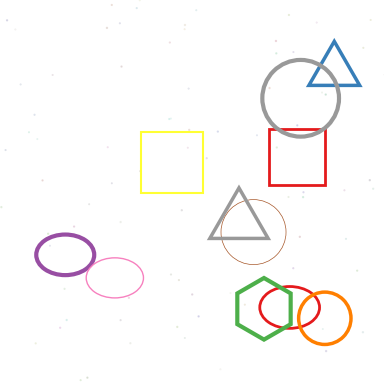[{"shape": "oval", "thickness": 2, "radius": 0.39, "center": [0.752, 0.201]}, {"shape": "square", "thickness": 2, "radius": 0.36, "center": [0.771, 0.592]}, {"shape": "triangle", "thickness": 2.5, "radius": 0.38, "center": [0.868, 0.816]}, {"shape": "hexagon", "thickness": 3, "radius": 0.4, "center": [0.686, 0.198]}, {"shape": "oval", "thickness": 3, "radius": 0.38, "center": [0.169, 0.338]}, {"shape": "circle", "thickness": 2.5, "radius": 0.34, "center": [0.844, 0.173]}, {"shape": "square", "thickness": 1.5, "radius": 0.4, "center": [0.446, 0.578]}, {"shape": "circle", "thickness": 0.5, "radius": 0.42, "center": [0.658, 0.397]}, {"shape": "oval", "thickness": 1, "radius": 0.37, "center": [0.298, 0.278]}, {"shape": "triangle", "thickness": 2.5, "radius": 0.44, "center": [0.621, 0.424]}, {"shape": "circle", "thickness": 3, "radius": 0.5, "center": [0.781, 0.745]}]